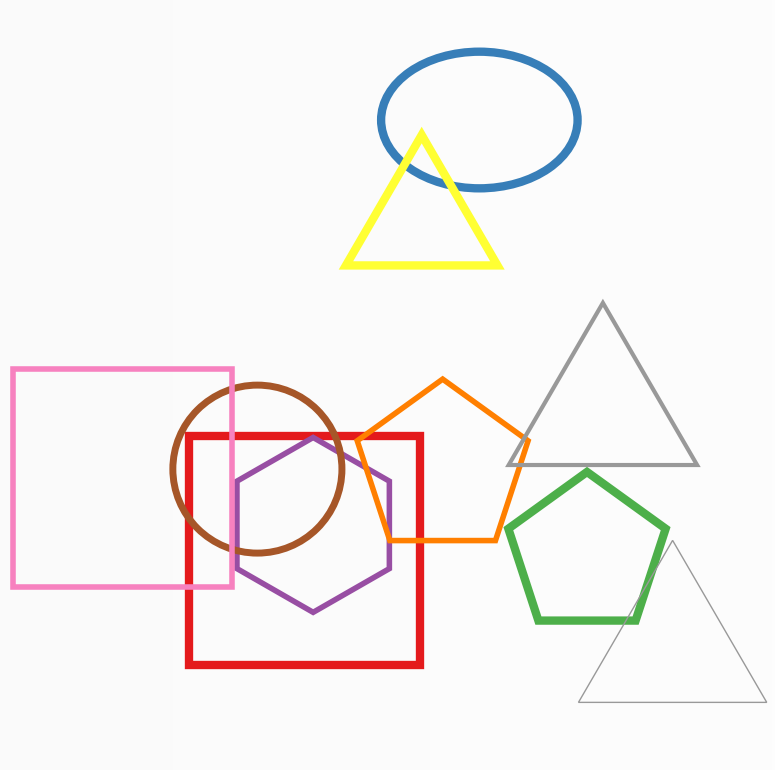[{"shape": "square", "thickness": 3, "radius": 0.74, "center": [0.393, 0.285]}, {"shape": "oval", "thickness": 3, "radius": 0.63, "center": [0.619, 0.844]}, {"shape": "pentagon", "thickness": 3, "radius": 0.53, "center": [0.757, 0.28]}, {"shape": "hexagon", "thickness": 2, "radius": 0.57, "center": [0.404, 0.318]}, {"shape": "pentagon", "thickness": 2, "radius": 0.58, "center": [0.571, 0.392]}, {"shape": "triangle", "thickness": 3, "radius": 0.56, "center": [0.544, 0.712]}, {"shape": "circle", "thickness": 2.5, "radius": 0.55, "center": [0.332, 0.391]}, {"shape": "square", "thickness": 2, "radius": 0.71, "center": [0.158, 0.379]}, {"shape": "triangle", "thickness": 1.5, "radius": 0.7, "center": [0.778, 0.466]}, {"shape": "triangle", "thickness": 0.5, "radius": 0.7, "center": [0.868, 0.158]}]